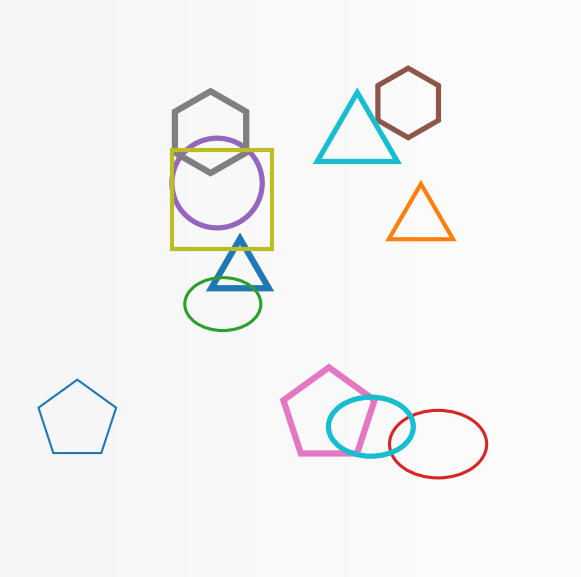[{"shape": "pentagon", "thickness": 1, "radius": 0.35, "center": [0.133, 0.271]}, {"shape": "triangle", "thickness": 3, "radius": 0.29, "center": [0.413, 0.529]}, {"shape": "triangle", "thickness": 2, "radius": 0.32, "center": [0.724, 0.617]}, {"shape": "oval", "thickness": 1.5, "radius": 0.33, "center": [0.383, 0.473]}, {"shape": "oval", "thickness": 1.5, "radius": 0.42, "center": [0.754, 0.23]}, {"shape": "circle", "thickness": 2.5, "radius": 0.39, "center": [0.373, 0.682]}, {"shape": "hexagon", "thickness": 2.5, "radius": 0.3, "center": [0.702, 0.821]}, {"shape": "pentagon", "thickness": 3, "radius": 0.41, "center": [0.566, 0.281]}, {"shape": "hexagon", "thickness": 3, "radius": 0.35, "center": [0.362, 0.77]}, {"shape": "square", "thickness": 2, "radius": 0.43, "center": [0.382, 0.654]}, {"shape": "triangle", "thickness": 2.5, "radius": 0.4, "center": [0.615, 0.759]}, {"shape": "oval", "thickness": 2.5, "radius": 0.37, "center": [0.638, 0.26]}]